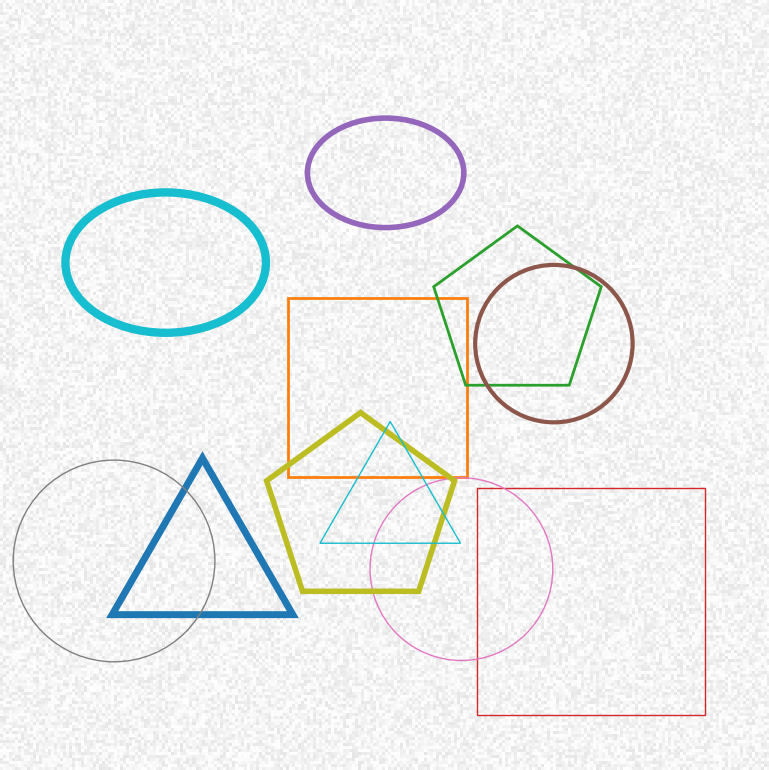[{"shape": "triangle", "thickness": 2.5, "radius": 0.68, "center": [0.263, 0.269]}, {"shape": "square", "thickness": 1, "radius": 0.58, "center": [0.49, 0.497]}, {"shape": "pentagon", "thickness": 1, "radius": 0.57, "center": [0.672, 0.592]}, {"shape": "square", "thickness": 0.5, "radius": 0.74, "center": [0.768, 0.219]}, {"shape": "oval", "thickness": 2, "radius": 0.51, "center": [0.501, 0.776]}, {"shape": "circle", "thickness": 1.5, "radius": 0.51, "center": [0.719, 0.554]}, {"shape": "circle", "thickness": 0.5, "radius": 0.59, "center": [0.599, 0.261]}, {"shape": "circle", "thickness": 0.5, "radius": 0.65, "center": [0.148, 0.271]}, {"shape": "pentagon", "thickness": 2, "radius": 0.64, "center": [0.468, 0.336]}, {"shape": "triangle", "thickness": 0.5, "radius": 0.53, "center": [0.507, 0.347]}, {"shape": "oval", "thickness": 3, "radius": 0.65, "center": [0.215, 0.659]}]